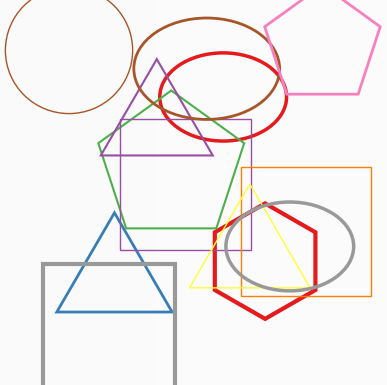[{"shape": "oval", "thickness": 2.5, "radius": 0.82, "center": [0.576, 0.748]}, {"shape": "hexagon", "thickness": 3, "radius": 0.75, "center": [0.684, 0.322]}, {"shape": "triangle", "thickness": 2, "radius": 0.86, "center": [0.295, 0.275]}, {"shape": "pentagon", "thickness": 1.5, "radius": 0.99, "center": [0.442, 0.567]}, {"shape": "triangle", "thickness": 1.5, "radius": 0.83, "center": [0.405, 0.68]}, {"shape": "square", "thickness": 1, "radius": 0.85, "center": [0.479, 0.52]}, {"shape": "square", "thickness": 1, "radius": 0.84, "center": [0.791, 0.399]}, {"shape": "triangle", "thickness": 1, "radius": 0.9, "center": [0.645, 0.342]}, {"shape": "circle", "thickness": 1, "radius": 0.82, "center": [0.178, 0.869]}, {"shape": "oval", "thickness": 2, "radius": 0.94, "center": [0.533, 0.822]}, {"shape": "pentagon", "thickness": 2, "radius": 0.78, "center": [0.832, 0.882]}, {"shape": "square", "thickness": 3, "radius": 0.85, "center": [0.28, 0.144]}, {"shape": "oval", "thickness": 2.5, "radius": 0.82, "center": [0.748, 0.36]}]